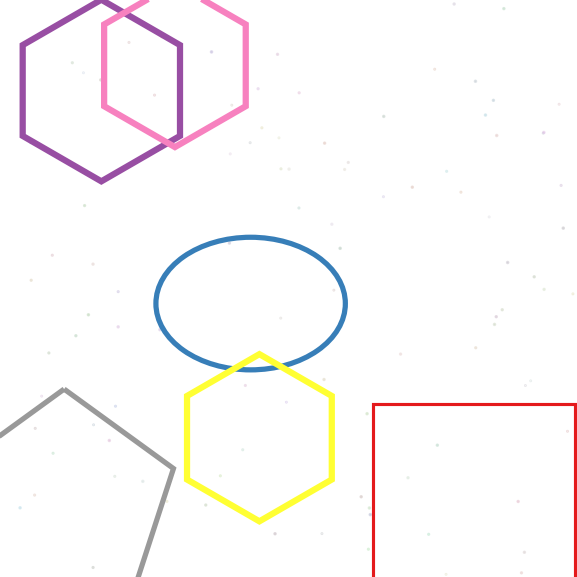[{"shape": "square", "thickness": 1.5, "radius": 0.87, "center": [0.82, 0.125]}, {"shape": "oval", "thickness": 2.5, "radius": 0.82, "center": [0.434, 0.473]}, {"shape": "hexagon", "thickness": 3, "radius": 0.79, "center": [0.175, 0.842]}, {"shape": "hexagon", "thickness": 3, "radius": 0.72, "center": [0.449, 0.241]}, {"shape": "hexagon", "thickness": 3, "radius": 0.71, "center": [0.303, 0.886]}, {"shape": "pentagon", "thickness": 2.5, "radius": 1.0, "center": [0.111, 0.126]}]